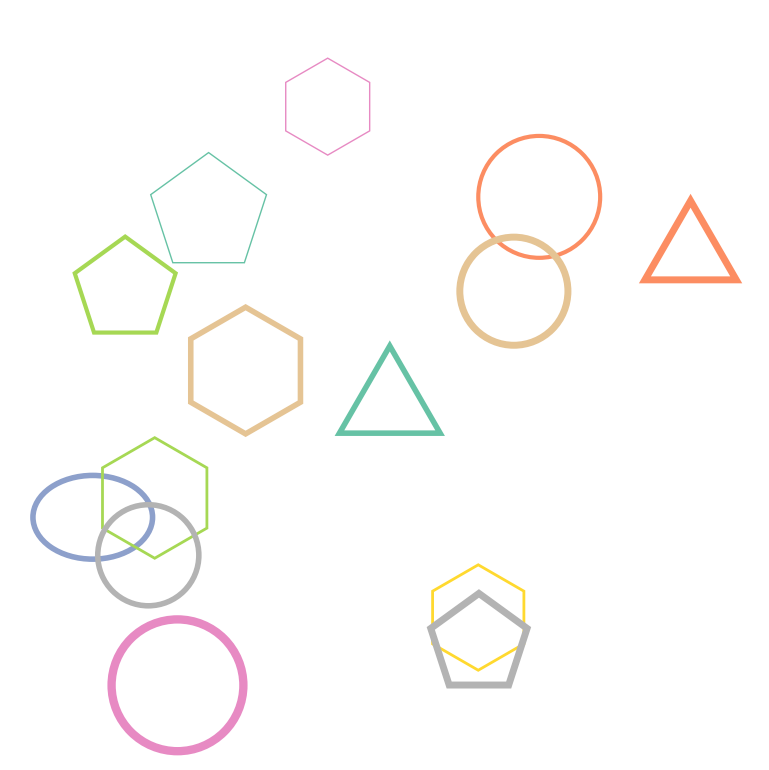[{"shape": "pentagon", "thickness": 0.5, "radius": 0.4, "center": [0.271, 0.723]}, {"shape": "triangle", "thickness": 2, "radius": 0.38, "center": [0.506, 0.475]}, {"shape": "circle", "thickness": 1.5, "radius": 0.4, "center": [0.7, 0.744]}, {"shape": "triangle", "thickness": 2.5, "radius": 0.34, "center": [0.897, 0.671]}, {"shape": "oval", "thickness": 2, "radius": 0.39, "center": [0.12, 0.328]}, {"shape": "hexagon", "thickness": 0.5, "radius": 0.31, "center": [0.426, 0.862]}, {"shape": "circle", "thickness": 3, "radius": 0.43, "center": [0.231, 0.11]}, {"shape": "pentagon", "thickness": 1.5, "radius": 0.34, "center": [0.163, 0.624]}, {"shape": "hexagon", "thickness": 1, "radius": 0.39, "center": [0.201, 0.353]}, {"shape": "hexagon", "thickness": 1, "radius": 0.34, "center": [0.621, 0.198]}, {"shape": "hexagon", "thickness": 2, "radius": 0.41, "center": [0.319, 0.519]}, {"shape": "circle", "thickness": 2.5, "radius": 0.35, "center": [0.667, 0.622]}, {"shape": "circle", "thickness": 2, "radius": 0.33, "center": [0.193, 0.279]}, {"shape": "pentagon", "thickness": 2.5, "radius": 0.33, "center": [0.622, 0.164]}]